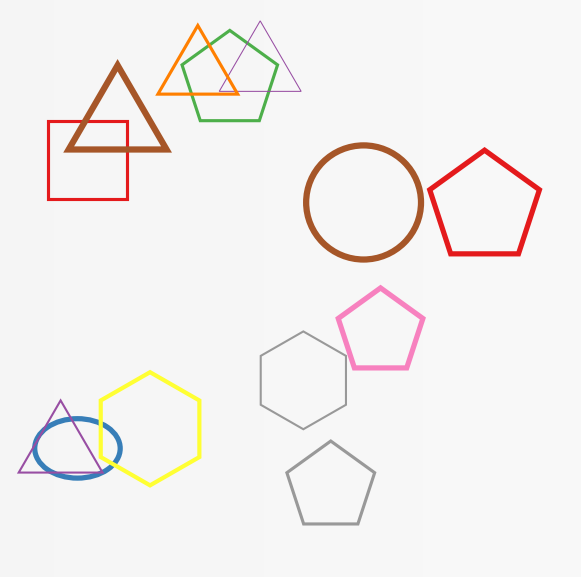[{"shape": "pentagon", "thickness": 2.5, "radius": 0.5, "center": [0.834, 0.64]}, {"shape": "square", "thickness": 1.5, "radius": 0.34, "center": [0.15, 0.723]}, {"shape": "oval", "thickness": 2.5, "radius": 0.37, "center": [0.133, 0.223]}, {"shape": "pentagon", "thickness": 1.5, "radius": 0.43, "center": [0.395, 0.86]}, {"shape": "triangle", "thickness": 0.5, "radius": 0.41, "center": [0.448, 0.882]}, {"shape": "triangle", "thickness": 1, "radius": 0.42, "center": [0.104, 0.222]}, {"shape": "triangle", "thickness": 1.5, "radius": 0.4, "center": [0.34, 0.876]}, {"shape": "hexagon", "thickness": 2, "radius": 0.49, "center": [0.258, 0.257]}, {"shape": "triangle", "thickness": 3, "radius": 0.49, "center": [0.202, 0.789]}, {"shape": "circle", "thickness": 3, "radius": 0.49, "center": [0.626, 0.649]}, {"shape": "pentagon", "thickness": 2.5, "radius": 0.38, "center": [0.655, 0.424]}, {"shape": "hexagon", "thickness": 1, "radius": 0.42, "center": [0.522, 0.341]}, {"shape": "pentagon", "thickness": 1.5, "radius": 0.4, "center": [0.569, 0.156]}]